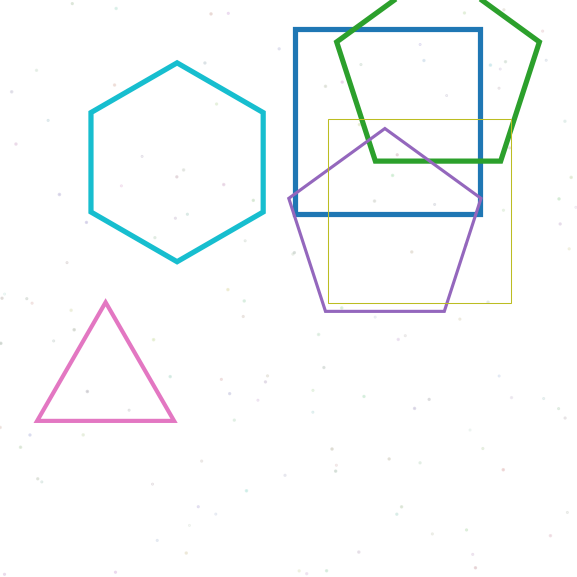[{"shape": "square", "thickness": 2.5, "radius": 0.8, "center": [0.671, 0.789]}, {"shape": "pentagon", "thickness": 2.5, "radius": 0.92, "center": [0.758, 0.869]}, {"shape": "pentagon", "thickness": 1.5, "radius": 0.88, "center": [0.666, 0.602]}, {"shape": "triangle", "thickness": 2, "radius": 0.68, "center": [0.183, 0.339]}, {"shape": "square", "thickness": 0.5, "radius": 0.79, "center": [0.726, 0.633]}, {"shape": "hexagon", "thickness": 2.5, "radius": 0.86, "center": [0.307, 0.718]}]